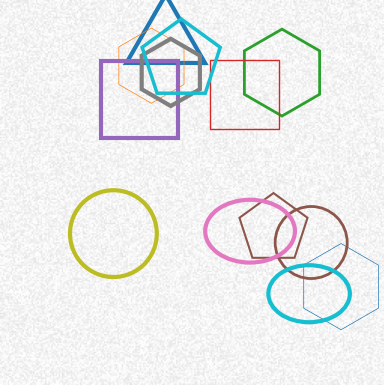[{"shape": "triangle", "thickness": 3, "radius": 0.59, "center": [0.43, 0.895]}, {"shape": "hexagon", "thickness": 0.5, "radius": 0.56, "center": [0.886, 0.255]}, {"shape": "hexagon", "thickness": 0.5, "radius": 0.49, "center": [0.393, 0.829]}, {"shape": "hexagon", "thickness": 2, "radius": 0.56, "center": [0.732, 0.811]}, {"shape": "square", "thickness": 1, "radius": 0.45, "center": [0.634, 0.754]}, {"shape": "square", "thickness": 3, "radius": 0.5, "center": [0.363, 0.742]}, {"shape": "pentagon", "thickness": 1.5, "radius": 0.46, "center": [0.71, 0.406]}, {"shape": "circle", "thickness": 2, "radius": 0.47, "center": [0.808, 0.37]}, {"shape": "oval", "thickness": 3, "radius": 0.58, "center": [0.65, 0.4]}, {"shape": "hexagon", "thickness": 3, "radius": 0.44, "center": [0.444, 0.812]}, {"shape": "circle", "thickness": 3, "radius": 0.56, "center": [0.295, 0.393]}, {"shape": "oval", "thickness": 3, "radius": 0.53, "center": [0.803, 0.237]}, {"shape": "pentagon", "thickness": 2.5, "radius": 0.53, "center": [0.471, 0.844]}]